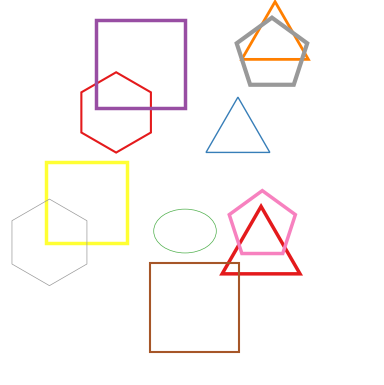[{"shape": "triangle", "thickness": 2.5, "radius": 0.58, "center": [0.678, 0.347]}, {"shape": "hexagon", "thickness": 1.5, "radius": 0.52, "center": [0.302, 0.708]}, {"shape": "triangle", "thickness": 1, "radius": 0.48, "center": [0.618, 0.652]}, {"shape": "oval", "thickness": 0.5, "radius": 0.41, "center": [0.481, 0.4]}, {"shape": "square", "thickness": 2.5, "radius": 0.58, "center": [0.365, 0.834]}, {"shape": "triangle", "thickness": 2, "radius": 0.5, "center": [0.714, 0.896]}, {"shape": "square", "thickness": 2.5, "radius": 0.53, "center": [0.225, 0.474]}, {"shape": "square", "thickness": 1.5, "radius": 0.58, "center": [0.505, 0.202]}, {"shape": "pentagon", "thickness": 2.5, "radius": 0.45, "center": [0.681, 0.415]}, {"shape": "pentagon", "thickness": 3, "radius": 0.48, "center": [0.706, 0.858]}, {"shape": "hexagon", "thickness": 0.5, "radius": 0.56, "center": [0.128, 0.37]}]